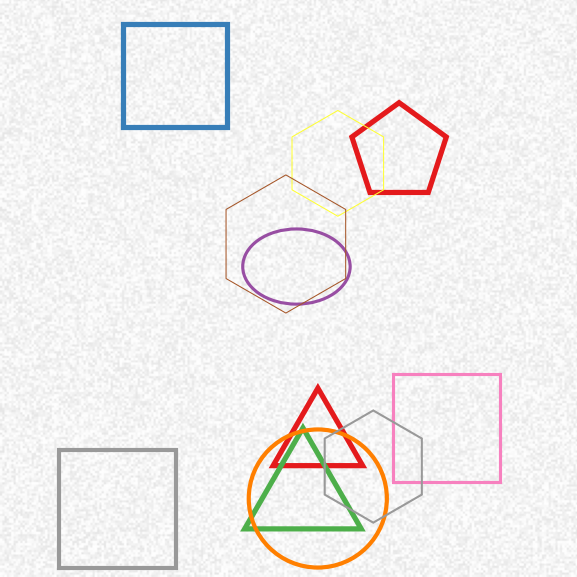[{"shape": "pentagon", "thickness": 2.5, "radius": 0.43, "center": [0.691, 0.735]}, {"shape": "triangle", "thickness": 2.5, "radius": 0.45, "center": [0.55, 0.238]}, {"shape": "square", "thickness": 2.5, "radius": 0.45, "center": [0.303, 0.869]}, {"shape": "triangle", "thickness": 2.5, "radius": 0.58, "center": [0.525, 0.142]}, {"shape": "oval", "thickness": 1.5, "radius": 0.46, "center": [0.513, 0.538]}, {"shape": "circle", "thickness": 2, "radius": 0.6, "center": [0.55, 0.136]}, {"shape": "hexagon", "thickness": 0.5, "radius": 0.46, "center": [0.585, 0.716]}, {"shape": "hexagon", "thickness": 0.5, "radius": 0.6, "center": [0.495, 0.577]}, {"shape": "square", "thickness": 1.5, "radius": 0.47, "center": [0.773, 0.257]}, {"shape": "hexagon", "thickness": 1, "radius": 0.49, "center": [0.646, 0.191]}, {"shape": "square", "thickness": 2, "radius": 0.51, "center": [0.204, 0.118]}]